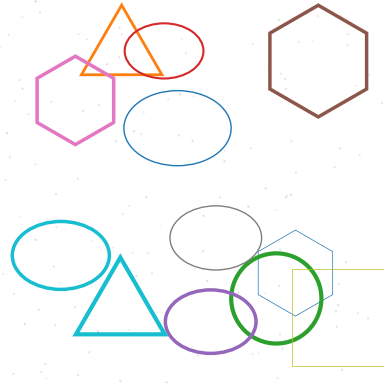[{"shape": "hexagon", "thickness": 0.5, "radius": 0.56, "center": [0.767, 0.291]}, {"shape": "oval", "thickness": 1, "radius": 0.7, "center": [0.461, 0.667]}, {"shape": "triangle", "thickness": 2, "radius": 0.6, "center": [0.316, 0.866]}, {"shape": "circle", "thickness": 3, "radius": 0.59, "center": [0.718, 0.225]}, {"shape": "oval", "thickness": 1.5, "radius": 0.51, "center": [0.426, 0.868]}, {"shape": "oval", "thickness": 2.5, "radius": 0.59, "center": [0.547, 0.165]}, {"shape": "hexagon", "thickness": 2.5, "radius": 0.73, "center": [0.827, 0.841]}, {"shape": "hexagon", "thickness": 2.5, "radius": 0.57, "center": [0.196, 0.739]}, {"shape": "oval", "thickness": 1, "radius": 0.6, "center": [0.561, 0.382]}, {"shape": "square", "thickness": 0.5, "radius": 0.63, "center": [0.884, 0.175]}, {"shape": "oval", "thickness": 2.5, "radius": 0.63, "center": [0.158, 0.337]}, {"shape": "triangle", "thickness": 3, "radius": 0.67, "center": [0.313, 0.198]}]